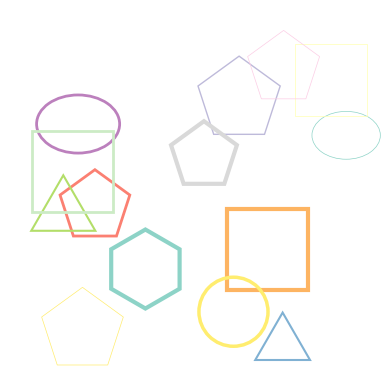[{"shape": "hexagon", "thickness": 3, "radius": 0.51, "center": [0.378, 0.301]}, {"shape": "oval", "thickness": 0.5, "radius": 0.44, "center": [0.899, 0.649]}, {"shape": "square", "thickness": 0.5, "radius": 0.46, "center": [0.86, 0.792]}, {"shape": "pentagon", "thickness": 1, "radius": 0.56, "center": [0.621, 0.742]}, {"shape": "pentagon", "thickness": 2, "radius": 0.48, "center": [0.247, 0.464]}, {"shape": "triangle", "thickness": 1.5, "radius": 0.41, "center": [0.734, 0.106]}, {"shape": "square", "thickness": 3, "radius": 0.53, "center": [0.694, 0.352]}, {"shape": "triangle", "thickness": 1.5, "radius": 0.48, "center": [0.164, 0.449]}, {"shape": "pentagon", "thickness": 0.5, "radius": 0.49, "center": [0.737, 0.823]}, {"shape": "pentagon", "thickness": 3, "radius": 0.45, "center": [0.53, 0.595]}, {"shape": "oval", "thickness": 2, "radius": 0.54, "center": [0.203, 0.678]}, {"shape": "square", "thickness": 2, "radius": 0.53, "center": [0.189, 0.555]}, {"shape": "pentagon", "thickness": 0.5, "radius": 0.56, "center": [0.214, 0.142]}, {"shape": "circle", "thickness": 2.5, "radius": 0.45, "center": [0.606, 0.19]}]